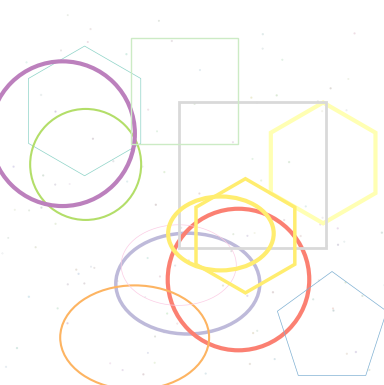[{"shape": "hexagon", "thickness": 0.5, "radius": 0.84, "center": [0.22, 0.712]}, {"shape": "hexagon", "thickness": 3, "radius": 0.78, "center": [0.839, 0.577]}, {"shape": "oval", "thickness": 2.5, "radius": 0.93, "center": [0.488, 0.263]}, {"shape": "circle", "thickness": 3, "radius": 0.92, "center": [0.619, 0.274]}, {"shape": "pentagon", "thickness": 0.5, "radius": 0.75, "center": [0.862, 0.146]}, {"shape": "oval", "thickness": 1.5, "radius": 0.97, "center": [0.35, 0.123]}, {"shape": "circle", "thickness": 1.5, "radius": 0.72, "center": [0.222, 0.573]}, {"shape": "oval", "thickness": 0.5, "radius": 0.75, "center": [0.464, 0.311]}, {"shape": "square", "thickness": 2, "radius": 0.95, "center": [0.656, 0.545]}, {"shape": "circle", "thickness": 3, "radius": 0.94, "center": [0.162, 0.653]}, {"shape": "square", "thickness": 1, "radius": 0.69, "center": [0.48, 0.763]}, {"shape": "hexagon", "thickness": 2.5, "radius": 0.74, "center": [0.637, 0.388]}, {"shape": "oval", "thickness": 3, "radius": 0.69, "center": [0.574, 0.394]}]